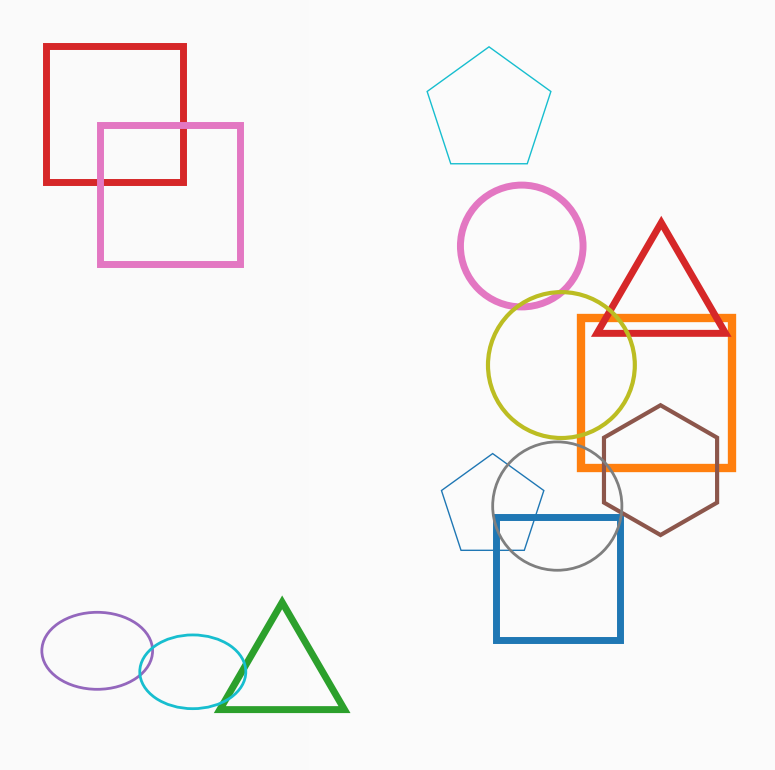[{"shape": "square", "thickness": 2.5, "radius": 0.4, "center": [0.72, 0.249]}, {"shape": "pentagon", "thickness": 0.5, "radius": 0.35, "center": [0.636, 0.341]}, {"shape": "square", "thickness": 3, "radius": 0.49, "center": [0.847, 0.49]}, {"shape": "triangle", "thickness": 2.5, "radius": 0.46, "center": [0.364, 0.125]}, {"shape": "square", "thickness": 2.5, "radius": 0.44, "center": [0.148, 0.852]}, {"shape": "triangle", "thickness": 2.5, "radius": 0.48, "center": [0.853, 0.615]}, {"shape": "oval", "thickness": 1, "radius": 0.36, "center": [0.125, 0.155]}, {"shape": "hexagon", "thickness": 1.5, "radius": 0.42, "center": [0.852, 0.389]}, {"shape": "square", "thickness": 2.5, "radius": 0.45, "center": [0.219, 0.747]}, {"shape": "circle", "thickness": 2.5, "radius": 0.4, "center": [0.673, 0.681]}, {"shape": "circle", "thickness": 1, "radius": 0.42, "center": [0.719, 0.343]}, {"shape": "circle", "thickness": 1.5, "radius": 0.47, "center": [0.724, 0.526]}, {"shape": "oval", "thickness": 1, "radius": 0.34, "center": [0.249, 0.128]}, {"shape": "pentagon", "thickness": 0.5, "radius": 0.42, "center": [0.631, 0.855]}]